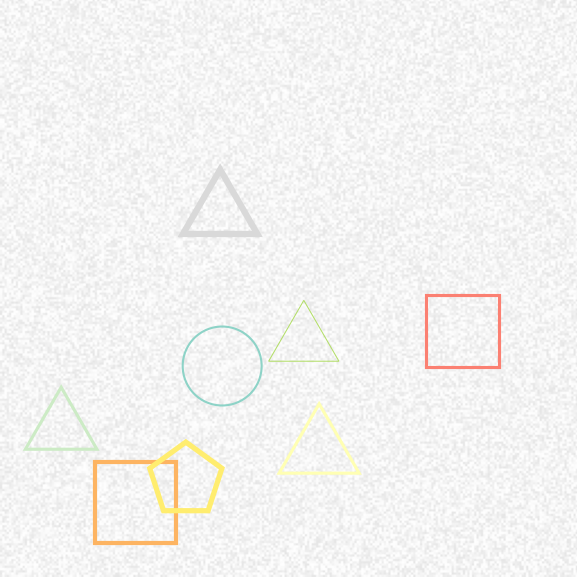[{"shape": "circle", "thickness": 1, "radius": 0.34, "center": [0.385, 0.365]}, {"shape": "triangle", "thickness": 1.5, "radius": 0.4, "center": [0.553, 0.22]}, {"shape": "square", "thickness": 1.5, "radius": 0.31, "center": [0.8, 0.426]}, {"shape": "square", "thickness": 2, "radius": 0.35, "center": [0.235, 0.128]}, {"shape": "triangle", "thickness": 0.5, "radius": 0.35, "center": [0.526, 0.409]}, {"shape": "triangle", "thickness": 3, "radius": 0.37, "center": [0.381, 0.631]}, {"shape": "triangle", "thickness": 1.5, "radius": 0.36, "center": [0.106, 0.257]}, {"shape": "pentagon", "thickness": 2.5, "radius": 0.33, "center": [0.322, 0.168]}]